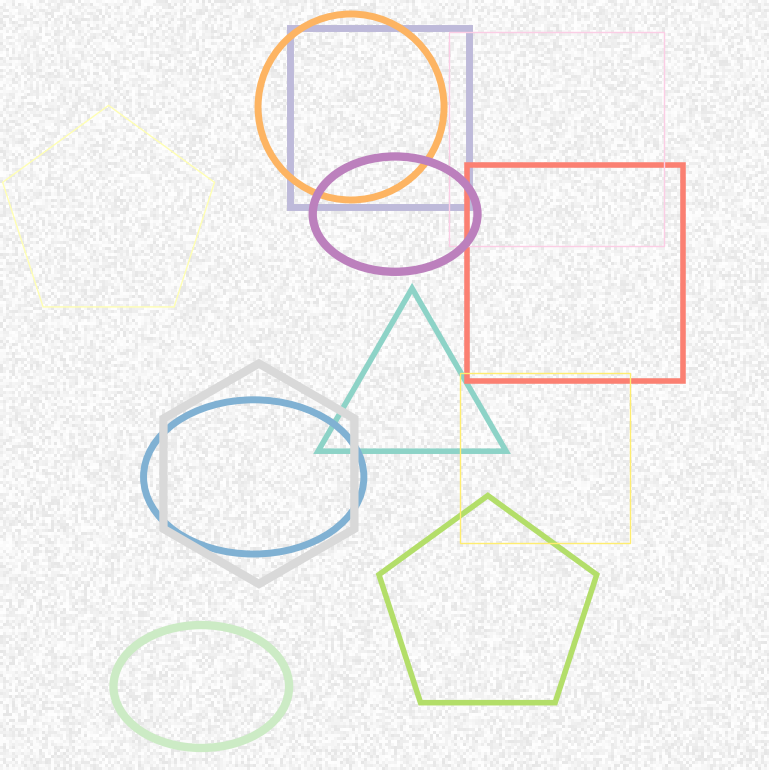[{"shape": "triangle", "thickness": 2, "radius": 0.7, "center": [0.535, 0.485]}, {"shape": "pentagon", "thickness": 0.5, "radius": 0.72, "center": [0.141, 0.718]}, {"shape": "square", "thickness": 2.5, "radius": 0.58, "center": [0.493, 0.847]}, {"shape": "square", "thickness": 2, "radius": 0.7, "center": [0.747, 0.645]}, {"shape": "oval", "thickness": 2.5, "radius": 0.72, "center": [0.329, 0.381]}, {"shape": "circle", "thickness": 2.5, "radius": 0.6, "center": [0.456, 0.861]}, {"shape": "pentagon", "thickness": 2, "radius": 0.74, "center": [0.634, 0.208]}, {"shape": "square", "thickness": 0.5, "radius": 0.7, "center": [0.723, 0.82]}, {"shape": "hexagon", "thickness": 3, "radius": 0.72, "center": [0.336, 0.385]}, {"shape": "oval", "thickness": 3, "radius": 0.53, "center": [0.513, 0.722]}, {"shape": "oval", "thickness": 3, "radius": 0.57, "center": [0.261, 0.108]}, {"shape": "square", "thickness": 0.5, "radius": 0.55, "center": [0.708, 0.405]}]